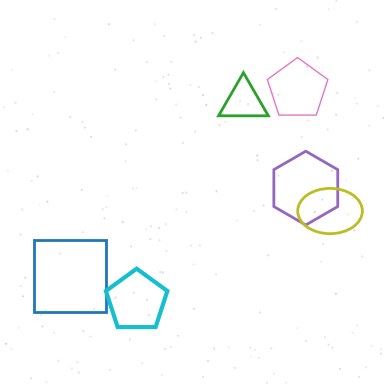[{"shape": "square", "thickness": 2, "radius": 0.47, "center": [0.183, 0.282]}, {"shape": "triangle", "thickness": 2, "radius": 0.37, "center": [0.632, 0.737]}, {"shape": "hexagon", "thickness": 2, "radius": 0.48, "center": [0.794, 0.511]}, {"shape": "pentagon", "thickness": 1, "radius": 0.41, "center": [0.773, 0.768]}, {"shape": "oval", "thickness": 2, "radius": 0.42, "center": [0.857, 0.452]}, {"shape": "pentagon", "thickness": 3, "radius": 0.42, "center": [0.355, 0.218]}]